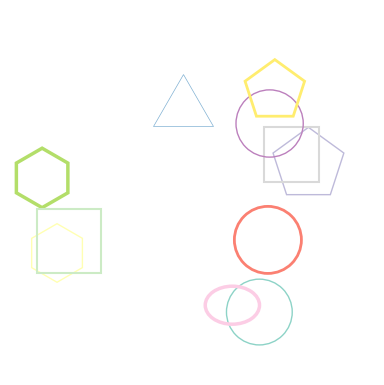[{"shape": "circle", "thickness": 1, "radius": 0.43, "center": [0.674, 0.19]}, {"shape": "hexagon", "thickness": 1, "radius": 0.38, "center": [0.148, 0.343]}, {"shape": "pentagon", "thickness": 1, "radius": 0.48, "center": [0.801, 0.573]}, {"shape": "circle", "thickness": 2, "radius": 0.44, "center": [0.696, 0.377]}, {"shape": "triangle", "thickness": 0.5, "radius": 0.45, "center": [0.477, 0.716]}, {"shape": "hexagon", "thickness": 2.5, "radius": 0.39, "center": [0.109, 0.538]}, {"shape": "oval", "thickness": 2.5, "radius": 0.35, "center": [0.604, 0.207]}, {"shape": "square", "thickness": 1.5, "radius": 0.36, "center": [0.757, 0.599]}, {"shape": "circle", "thickness": 1, "radius": 0.44, "center": [0.7, 0.679]}, {"shape": "square", "thickness": 1.5, "radius": 0.42, "center": [0.179, 0.375]}, {"shape": "pentagon", "thickness": 2, "radius": 0.41, "center": [0.714, 0.764]}]